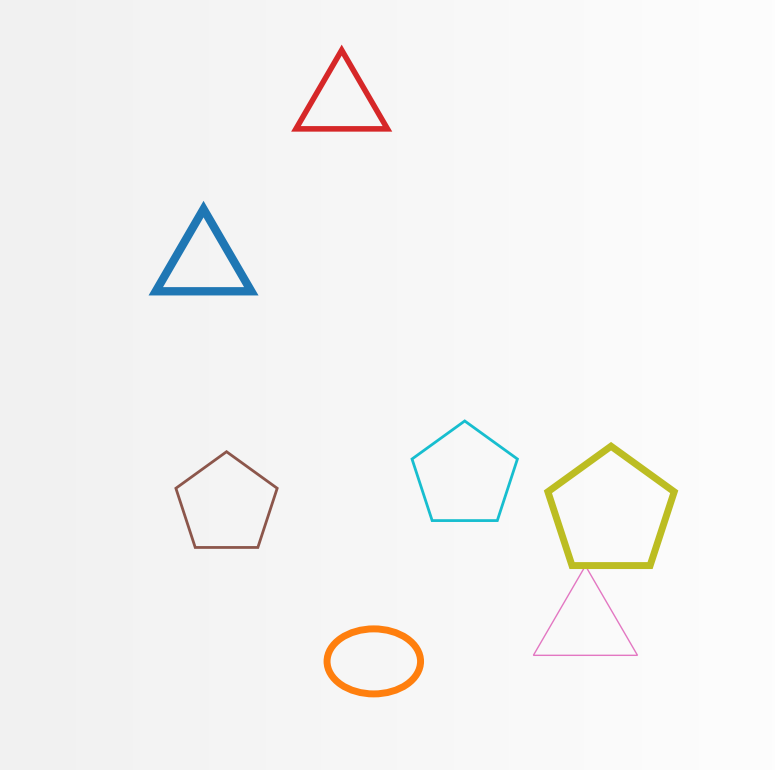[{"shape": "triangle", "thickness": 3, "radius": 0.36, "center": [0.263, 0.657]}, {"shape": "oval", "thickness": 2.5, "radius": 0.3, "center": [0.482, 0.141]}, {"shape": "triangle", "thickness": 2, "radius": 0.34, "center": [0.441, 0.867]}, {"shape": "pentagon", "thickness": 1, "radius": 0.34, "center": [0.292, 0.345]}, {"shape": "triangle", "thickness": 0.5, "radius": 0.39, "center": [0.755, 0.188]}, {"shape": "pentagon", "thickness": 2.5, "radius": 0.43, "center": [0.788, 0.335]}, {"shape": "pentagon", "thickness": 1, "radius": 0.36, "center": [0.6, 0.382]}]